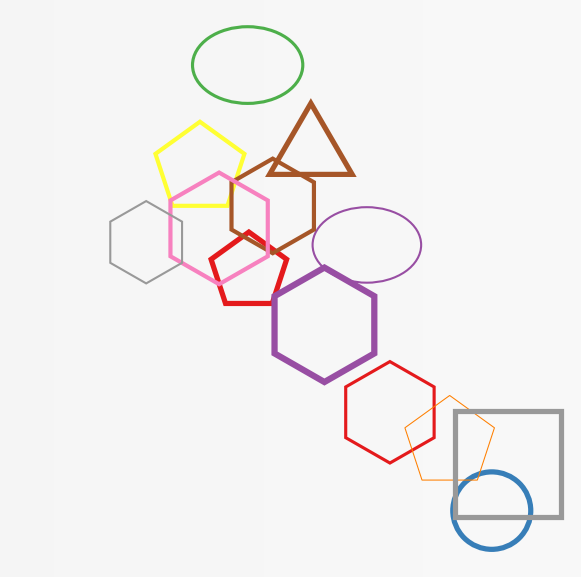[{"shape": "pentagon", "thickness": 2.5, "radius": 0.34, "center": [0.428, 0.529]}, {"shape": "hexagon", "thickness": 1.5, "radius": 0.44, "center": [0.671, 0.285]}, {"shape": "circle", "thickness": 2.5, "radius": 0.34, "center": [0.846, 0.115]}, {"shape": "oval", "thickness": 1.5, "radius": 0.47, "center": [0.426, 0.886]}, {"shape": "hexagon", "thickness": 3, "radius": 0.5, "center": [0.558, 0.437]}, {"shape": "oval", "thickness": 1, "radius": 0.47, "center": [0.631, 0.575]}, {"shape": "pentagon", "thickness": 0.5, "radius": 0.4, "center": [0.774, 0.233]}, {"shape": "pentagon", "thickness": 2, "radius": 0.4, "center": [0.344, 0.708]}, {"shape": "hexagon", "thickness": 2, "radius": 0.41, "center": [0.469, 0.643]}, {"shape": "triangle", "thickness": 2.5, "radius": 0.41, "center": [0.535, 0.738]}, {"shape": "hexagon", "thickness": 2, "radius": 0.48, "center": [0.377, 0.604]}, {"shape": "square", "thickness": 2.5, "radius": 0.46, "center": [0.874, 0.195]}, {"shape": "hexagon", "thickness": 1, "radius": 0.36, "center": [0.251, 0.58]}]